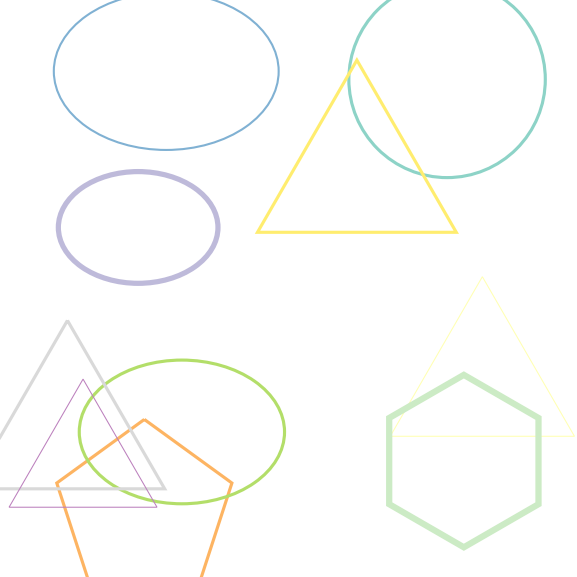[{"shape": "circle", "thickness": 1.5, "radius": 0.85, "center": [0.774, 0.862]}, {"shape": "triangle", "thickness": 0.5, "radius": 0.92, "center": [0.835, 0.336]}, {"shape": "oval", "thickness": 2.5, "radius": 0.69, "center": [0.239, 0.605]}, {"shape": "oval", "thickness": 1, "radius": 0.97, "center": [0.288, 0.876]}, {"shape": "pentagon", "thickness": 1.5, "radius": 0.8, "center": [0.25, 0.113]}, {"shape": "oval", "thickness": 1.5, "radius": 0.89, "center": [0.315, 0.251]}, {"shape": "triangle", "thickness": 1.5, "radius": 0.97, "center": [0.117, 0.25]}, {"shape": "triangle", "thickness": 0.5, "radius": 0.74, "center": [0.144, 0.195]}, {"shape": "hexagon", "thickness": 3, "radius": 0.75, "center": [0.803, 0.201]}, {"shape": "triangle", "thickness": 1.5, "radius": 0.99, "center": [0.618, 0.696]}]